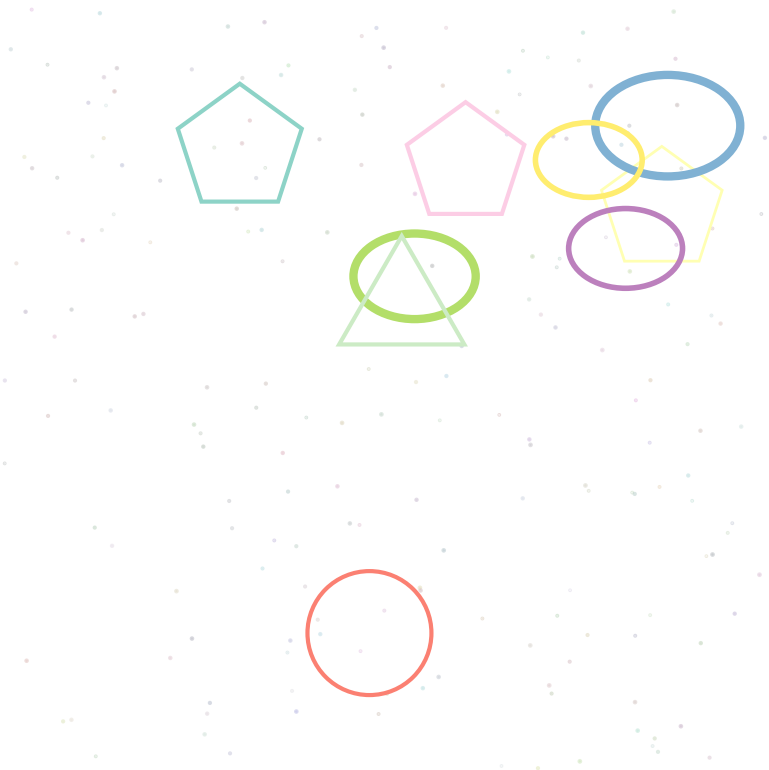[{"shape": "pentagon", "thickness": 1.5, "radius": 0.42, "center": [0.311, 0.807]}, {"shape": "pentagon", "thickness": 1, "radius": 0.41, "center": [0.859, 0.727]}, {"shape": "circle", "thickness": 1.5, "radius": 0.4, "center": [0.48, 0.178]}, {"shape": "oval", "thickness": 3, "radius": 0.47, "center": [0.867, 0.837]}, {"shape": "oval", "thickness": 3, "radius": 0.4, "center": [0.538, 0.641]}, {"shape": "pentagon", "thickness": 1.5, "radius": 0.4, "center": [0.605, 0.787]}, {"shape": "oval", "thickness": 2, "radius": 0.37, "center": [0.812, 0.677]}, {"shape": "triangle", "thickness": 1.5, "radius": 0.47, "center": [0.522, 0.6]}, {"shape": "oval", "thickness": 2, "radius": 0.35, "center": [0.765, 0.792]}]